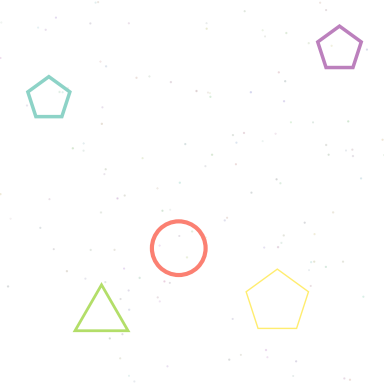[{"shape": "pentagon", "thickness": 2.5, "radius": 0.29, "center": [0.127, 0.743]}, {"shape": "circle", "thickness": 3, "radius": 0.35, "center": [0.464, 0.355]}, {"shape": "triangle", "thickness": 2, "radius": 0.4, "center": [0.264, 0.181]}, {"shape": "pentagon", "thickness": 2.5, "radius": 0.3, "center": [0.882, 0.873]}, {"shape": "pentagon", "thickness": 1, "radius": 0.43, "center": [0.72, 0.216]}]